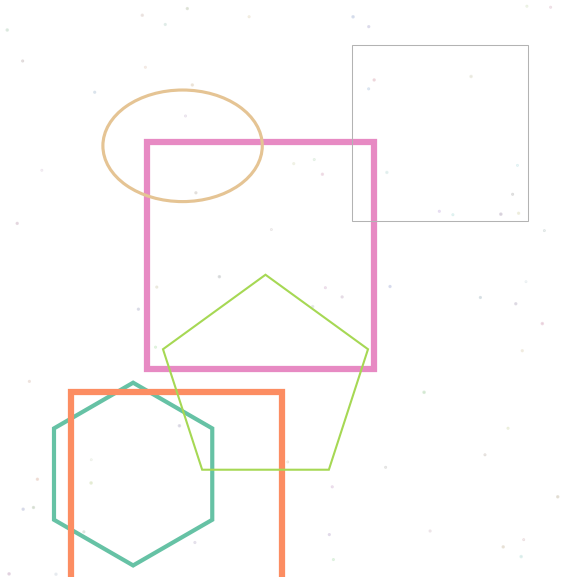[{"shape": "hexagon", "thickness": 2, "radius": 0.79, "center": [0.231, 0.178]}, {"shape": "square", "thickness": 3, "radius": 0.92, "center": [0.306, 0.137]}, {"shape": "square", "thickness": 3, "radius": 0.98, "center": [0.451, 0.556]}, {"shape": "pentagon", "thickness": 1, "radius": 0.93, "center": [0.46, 0.337]}, {"shape": "oval", "thickness": 1.5, "radius": 0.69, "center": [0.316, 0.747]}, {"shape": "square", "thickness": 0.5, "radius": 0.76, "center": [0.762, 0.769]}]